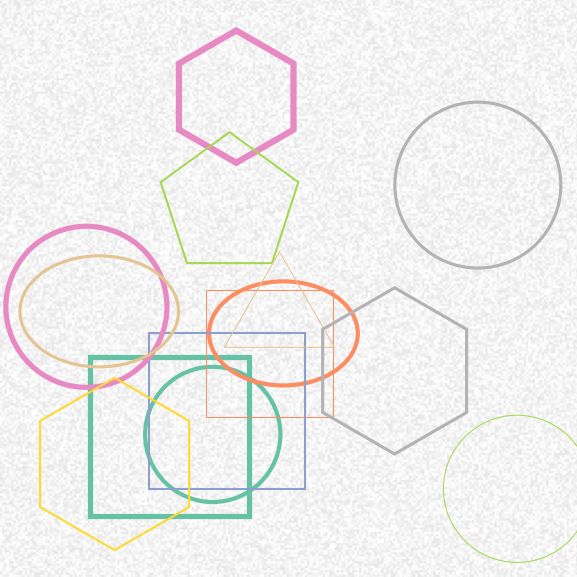[{"shape": "circle", "thickness": 2, "radius": 0.59, "center": [0.368, 0.247]}, {"shape": "square", "thickness": 2.5, "radius": 0.69, "center": [0.293, 0.243]}, {"shape": "oval", "thickness": 2, "radius": 0.64, "center": [0.491, 0.422]}, {"shape": "square", "thickness": 0.5, "radius": 0.55, "center": [0.467, 0.387]}, {"shape": "square", "thickness": 1, "radius": 0.68, "center": [0.393, 0.287]}, {"shape": "circle", "thickness": 2.5, "radius": 0.7, "center": [0.15, 0.468]}, {"shape": "hexagon", "thickness": 3, "radius": 0.57, "center": [0.409, 0.832]}, {"shape": "pentagon", "thickness": 1, "radius": 0.63, "center": [0.397, 0.645]}, {"shape": "circle", "thickness": 0.5, "radius": 0.64, "center": [0.895, 0.153]}, {"shape": "hexagon", "thickness": 1, "radius": 0.75, "center": [0.198, 0.196]}, {"shape": "oval", "thickness": 1.5, "radius": 0.69, "center": [0.172, 0.46]}, {"shape": "triangle", "thickness": 0.5, "radius": 0.55, "center": [0.484, 0.453]}, {"shape": "hexagon", "thickness": 1.5, "radius": 0.72, "center": [0.683, 0.357]}, {"shape": "circle", "thickness": 1.5, "radius": 0.72, "center": [0.827, 0.679]}]